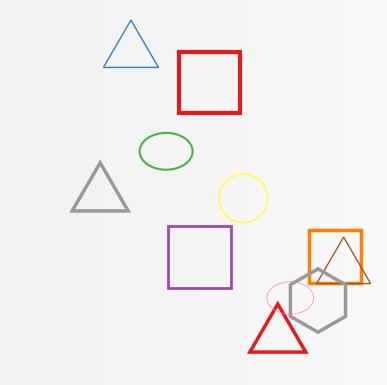[{"shape": "square", "thickness": 3, "radius": 0.4, "center": [0.54, 0.785]}, {"shape": "triangle", "thickness": 2.5, "radius": 0.42, "center": [0.717, 0.127]}, {"shape": "triangle", "thickness": 1, "radius": 0.41, "center": [0.338, 0.866]}, {"shape": "oval", "thickness": 1.5, "radius": 0.34, "center": [0.429, 0.607]}, {"shape": "square", "thickness": 2, "radius": 0.4, "center": [0.514, 0.332]}, {"shape": "square", "thickness": 2.5, "radius": 0.34, "center": [0.864, 0.334]}, {"shape": "circle", "thickness": 1, "radius": 0.31, "center": [0.628, 0.485]}, {"shape": "triangle", "thickness": 1, "radius": 0.4, "center": [0.887, 0.304]}, {"shape": "oval", "thickness": 0.5, "radius": 0.3, "center": [0.749, 0.226]}, {"shape": "hexagon", "thickness": 2.5, "radius": 0.41, "center": [0.821, 0.219]}, {"shape": "triangle", "thickness": 2.5, "radius": 0.42, "center": [0.259, 0.494]}]